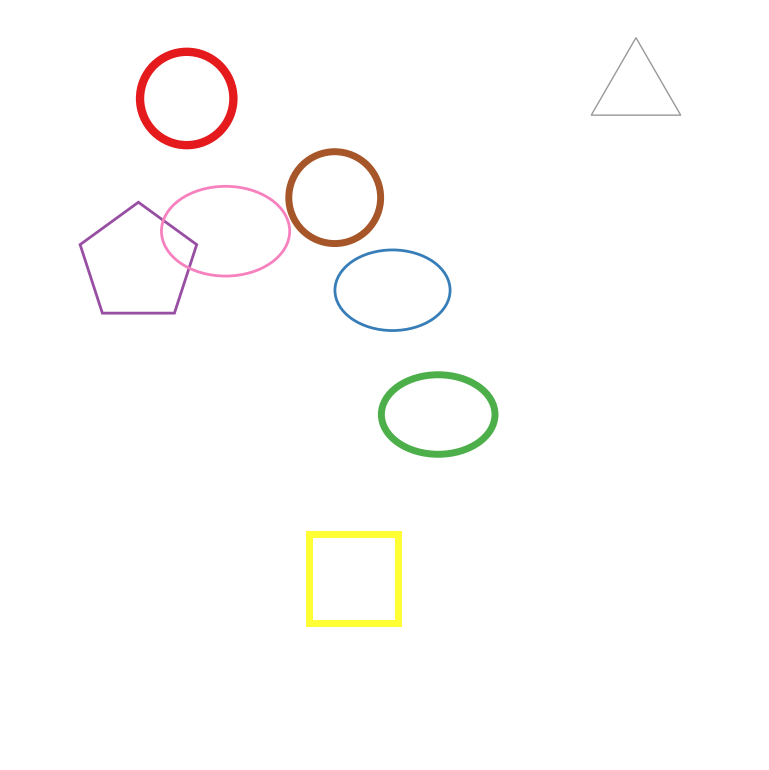[{"shape": "circle", "thickness": 3, "radius": 0.3, "center": [0.242, 0.872]}, {"shape": "oval", "thickness": 1, "radius": 0.37, "center": [0.51, 0.623]}, {"shape": "oval", "thickness": 2.5, "radius": 0.37, "center": [0.569, 0.462]}, {"shape": "pentagon", "thickness": 1, "radius": 0.4, "center": [0.18, 0.658]}, {"shape": "square", "thickness": 2.5, "radius": 0.29, "center": [0.459, 0.248]}, {"shape": "circle", "thickness": 2.5, "radius": 0.3, "center": [0.435, 0.743]}, {"shape": "oval", "thickness": 1, "radius": 0.42, "center": [0.293, 0.7]}, {"shape": "triangle", "thickness": 0.5, "radius": 0.34, "center": [0.826, 0.884]}]